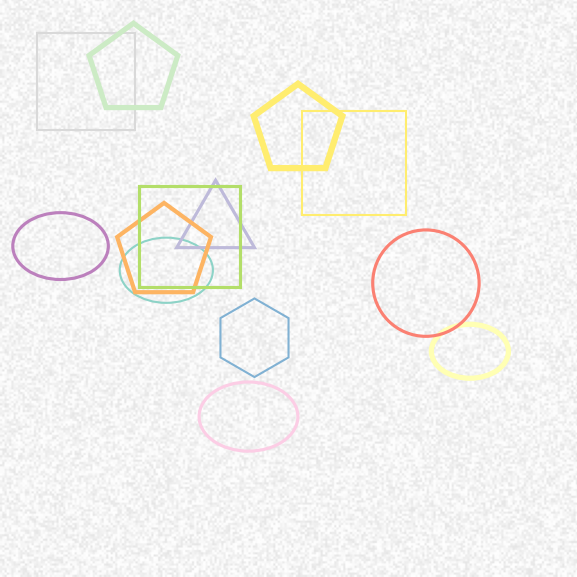[{"shape": "oval", "thickness": 1, "radius": 0.4, "center": [0.288, 0.531]}, {"shape": "oval", "thickness": 2.5, "radius": 0.33, "center": [0.814, 0.391]}, {"shape": "triangle", "thickness": 1.5, "radius": 0.39, "center": [0.373, 0.609]}, {"shape": "circle", "thickness": 1.5, "radius": 0.46, "center": [0.738, 0.509]}, {"shape": "hexagon", "thickness": 1, "radius": 0.34, "center": [0.441, 0.414]}, {"shape": "pentagon", "thickness": 2, "radius": 0.43, "center": [0.284, 0.562]}, {"shape": "square", "thickness": 1.5, "radius": 0.44, "center": [0.328, 0.59]}, {"shape": "oval", "thickness": 1.5, "radius": 0.43, "center": [0.43, 0.278]}, {"shape": "square", "thickness": 1, "radius": 0.42, "center": [0.149, 0.858]}, {"shape": "oval", "thickness": 1.5, "radius": 0.41, "center": [0.105, 0.573]}, {"shape": "pentagon", "thickness": 2.5, "radius": 0.4, "center": [0.231, 0.878]}, {"shape": "pentagon", "thickness": 3, "radius": 0.4, "center": [0.516, 0.773]}, {"shape": "square", "thickness": 1, "radius": 0.45, "center": [0.613, 0.717]}]